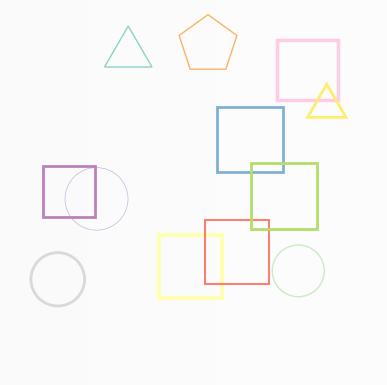[{"shape": "triangle", "thickness": 1, "radius": 0.35, "center": [0.331, 0.861]}, {"shape": "square", "thickness": 3, "radius": 0.41, "center": [0.492, 0.308]}, {"shape": "circle", "thickness": 0.5, "radius": 0.41, "center": [0.249, 0.483]}, {"shape": "square", "thickness": 1.5, "radius": 0.42, "center": [0.611, 0.345]}, {"shape": "square", "thickness": 2, "radius": 0.42, "center": [0.645, 0.638]}, {"shape": "pentagon", "thickness": 1, "radius": 0.39, "center": [0.537, 0.884]}, {"shape": "square", "thickness": 2, "radius": 0.43, "center": [0.734, 0.49]}, {"shape": "square", "thickness": 2.5, "radius": 0.4, "center": [0.793, 0.818]}, {"shape": "circle", "thickness": 2, "radius": 0.35, "center": [0.149, 0.275]}, {"shape": "square", "thickness": 2, "radius": 0.33, "center": [0.177, 0.503]}, {"shape": "circle", "thickness": 1, "radius": 0.34, "center": [0.77, 0.296]}, {"shape": "triangle", "thickness": 2, "radius": 0.29, "center": [0.843, 0.724]}]